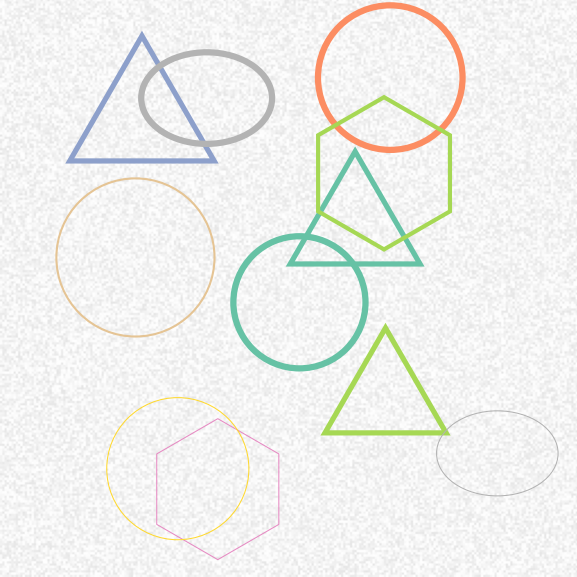[{"shape": "triangle", "thickness": 2.5, "radius": 0.65, "center": [0.615, 0.607]}, {"shape": "circle", "thickness": 3, "radius": 0.57, "center": [0.518, 0.476]}, {"shape": "circle", "thickness": 3, "radius": 0.63, "center": [0.676, 0.865]}, {"shape": "triangle", "thickness": 2.5, "radius": 0.72, "center": [0.246, 0.793]}, {"shape": "hexagon", "thickness": 0.5, "radius": 0.61, "center": [0.377, 0.152]}, {"shape": "triangle", "thickness": 2.5, "radius": 0.61, "center": [0.668, 0.31]}, {"shape": "hexagon", "thickness": 2, "radius": 0.66, "center": [0.665, 0.699]}, {"shape": "circle", "thickness": 0.5, "radius": 0.62, "center": [0.308, 0.188]}, {"shape": "circle", "thickness": 1, "radius": 0.68, "center": [0.235, 0.553]}, {"shape": "oval", "thickness": 0.5, "radius": 0.53, "center": [0.861, 0.214]}, {"shape": "oval", "thickness": 3, "radius": 0.57, "center": [0.358, 0.829]}]